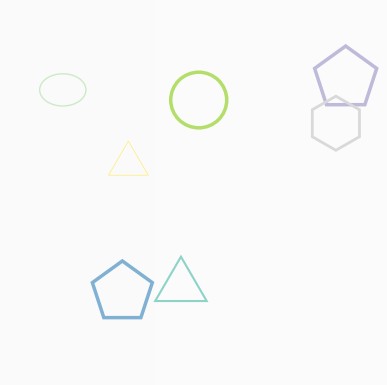[{"shape": "triangle", "thickness": 1.5, "radius": 0.38, "center": [0.467, 0.256]}, {"shape": "pentagon", "thickness": 2.5, "radius": 0.42, "center": [0.892, 0.796]}, {"shape": "pentagon", "thickness": 2.5, "radius": 0.41, "center": [0.316, 0.241]}, {"shape": "circle", "thickness": 2.5, "radius": 0.36, "center": [0.513, 0.74]}, {"shape": "hexagon", "thickness": 2, "radius": 0.35, "center": [0.867, 0.68]}, {"shape": "oval", "thickness": 1, "radius": 0.3, "center": [0.162, 0.767]}, {"shape": "triangle", "thickness": 0.5, "radius": 0.3, "center": [0.331, 0.575]}]